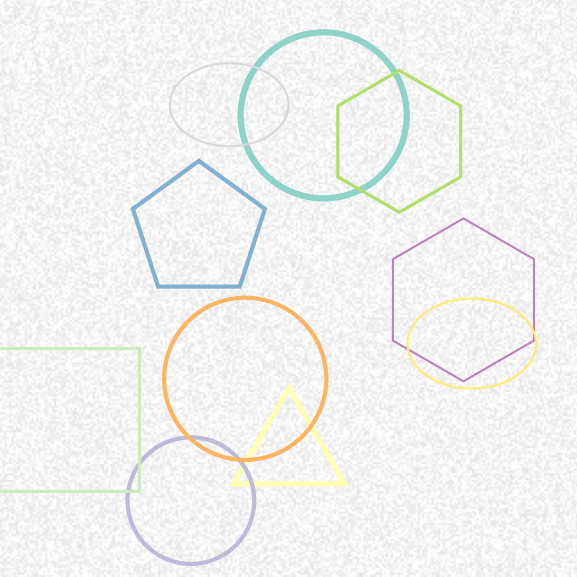[{"shape": "circle", "thickness": 3, "radius": 0.72, "center": [0.56, 0.799]}, {"shape": "triangle", "thickness": 2.5, "radius": 0.56, "center": [0.501, 0.217]}, {"shape": "circle", "thickness": 2, "radius": 0.55, "center": [0.331, 0.132]}, {"shape": "pentagon", "thickness": 2, "radius": 0.6, "center": [0.344, 0.6]}, {"shape": "circle", "thickness": 2, "radius": 0.7, "center": [0.425, 0.343]}, {"shape": "hexagon", "thickness": 1.5, "radius": 0.61, "center": [0.691, 0.754]}, {"shape": "oval", "thickness": 1, "radius": 0.51, "center": [0.397, 0.818]}, {"shape": "hexagon", "thickness": 1, "radius": 0.71, "center": [0.803, 0.48]}, {"shape": "square", "thickness": 1.5, "radius": 0.62, "center": [0.116, 0.273]}, {"shape": "oval", "thickness": 1, "radius": 0.56, "center": [0.817, 0.404]}]